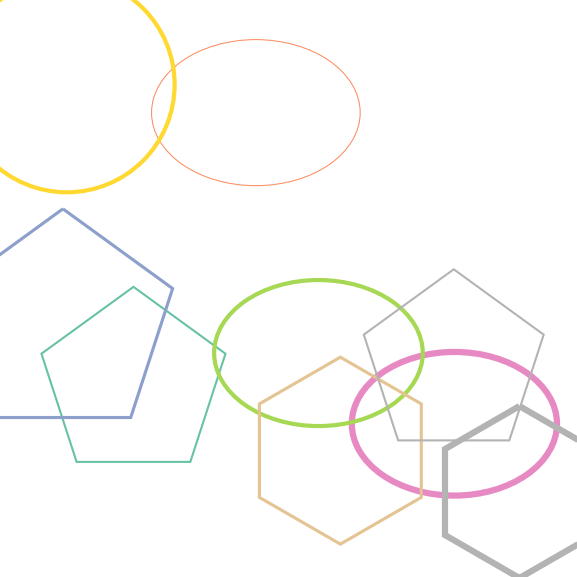[{"shape": "pentagon", "thickness": 1, "radius": 0.84, "center": [0.231, 0.335]}, {"shape": "oval", "thickness": 0.5, "radius": 0.9, "center": [0.443, 0.804]}, {"shape": "pentagon", "thickness": 1.5, "radius": 1.0, "center": [0.109, 0.438]}, {"shape": "oval", "thickness": 3, "radius": 0.89, "center": [0.787, 0.265]}, {"shape": "oval", "thickness": 2, "radius": 0.9, "center": [0.551, 0.388]}, {"shape": "circle", "thickness": 2, "radius": 0.93, "center": [0.116, 0.853]}, {"shape": "hexagon", "thickness": 1.5, "radius": 0.81, "center": [0.589, 0.219]}, {"shape": "pentagon", "thickness": 1, "radius": 0.82, "center": [0.786, 0.369]}, {"shape": "hexagon", "thickness": 3, "radius": 0.74, "center": [0.899, 0.147]}]